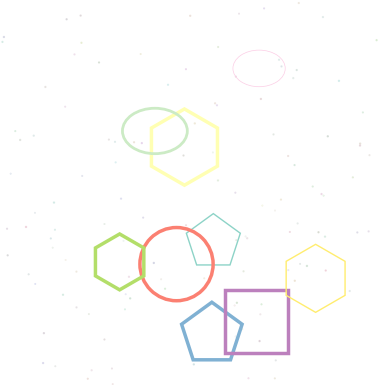[{"shape": "pentagon", "thickness": 1, "radius": 0.37, "center": [0.554, 0.371]}, {"shape": "hexagon", "thickness": 2.5, "radius": 0.5, "center": [0.479, 0.618]}, {"shape": "circle", "thickness": 2.5, "radius": 0.48, "center": [0.458, 0.314]}, {"shape": "pentagon", "thickness": 2.5, "radius": 0.41, "center": [0.55, 0.132]}, {"shape": "hexagon", "thickness": 2.5, "radius": 0.36, "center": [0.311, 0.32]}, {"shape": "oval", "thickness": 0.5, "radius": 0.34, "center": [0.673, 0.822]}, {"shape": "square", "thickness": 2.5, "radius": 0.41, "center": [0.666, 0.166]}, {"shape": "oval", "thickness": 2, "radius": 0.42, "center": [0.402, 0.66]}, {"shape": "hexagon", "thickness": 1, "radius": 0.44, "center": [0.82, 0.277]}]